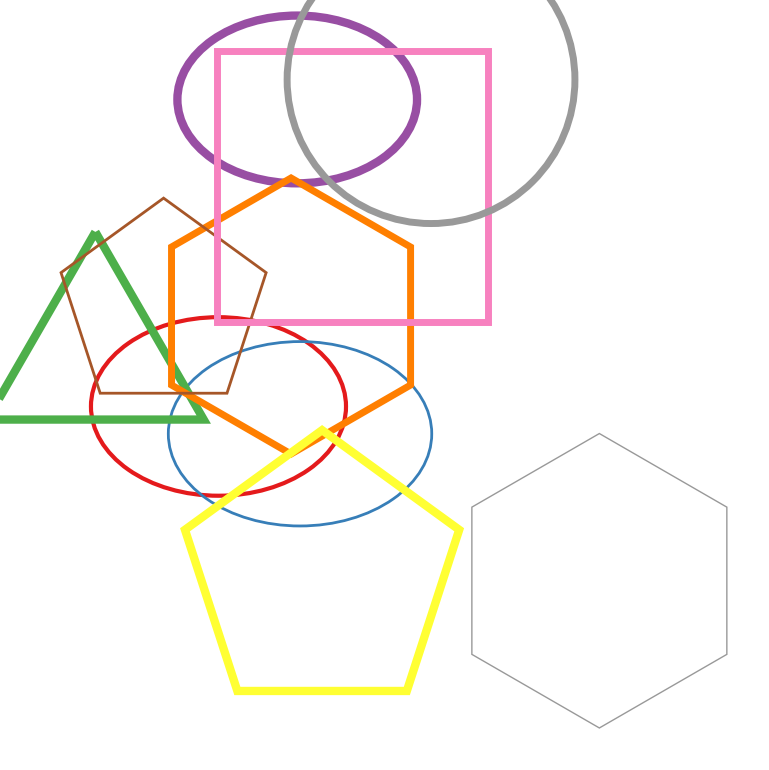[{"shape": "oval", "thickness": 1.5, "radius": 0.83, "center": [0.284, 0.472]}, {"shape": "oval", "thickness": 1, "radius": 0.86, "center": [0.39, 0.437]}, {"shape": "triangle", "thickness": 3, "radius": 0.81, "center": [0.124, 0.536]}, {"shape": "oval", "thickness": 3, "radius": 0.78, "center": [0.386, 0.871]}, {"shape": "hexagon", "thickness": 2.5, "radius": 0.9, "center": [0.378, 0.59]}, {"shape": "pentagon", "thickness": 3, "radius": 0.94, "center": [0.418, 0.254]}, {"shape": "pentagon", "thickness": 1, "radius": 0.7, "center": [0.212, 0.603]}, {"shape": "square", "thickness": 2.5, "radius": 0.88, "center": [0.458, 0.758]}, {"shape": "hexagon", "thickness": 0.5, "radius": 0.96, "center": [0.778, 0.246]}, {"shape": "circle", "thickness": 2.5, "radius": 0.93, "center": [0.56, 0.897]}]